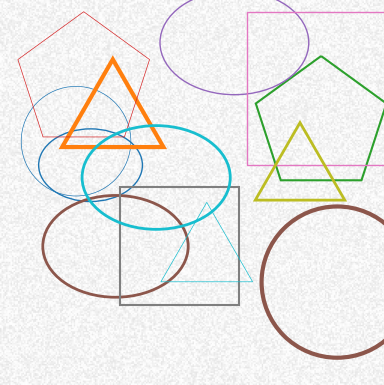[{"shape": "oval", "thickness": 1, "radius": 0.67, "center": [0.235, 0.571]}, {"shape": "circle", "thickness": 0.5, "radius": 0.71, "center": [0.197, 0.633]}, {"shape": "triangle", "thickness": 3, "radius": 0.76, "center": [0.293, 0.694]}, {"shape": "pentagon", "thickness": 1.5, "radius": 0.89, "center": [0.834, 0.676]}, {"shape": "pentagon", "thickness": 0.5, "radius": 0.9, "center": [0.217, 0.79]}, {"shape": "oval", "thickness": 1, "radius": 0.97, "center": [0.609, 0.889]}, {"shape": "circle", "thickness": 3, "radius": 0.98, "center": [0.876, 0.267]}, {"shape": "oval", "thickness": 2, "radius": 0.94, "center": [0.3, 0.36]}, {"shape": "square", "thickness": 1, "radius": 0.99, "center": [0.84, 0.771]}, {"shape": "square", "thickness": 1.5, "radius": 0.77, "center": [0.466, 0.361]}, {"shape": "triangle", "thickness": 2, "radius": 0.67, "center": [0.779, 0.547]}, {"shape": "oval", "thickness": 2, "radius": 0.96, "center": [0.406, 0.539]}, {"shape": "triangle", "thickness": 0.5, "radius": 0.69, "center": [0.537, 0.337]}]